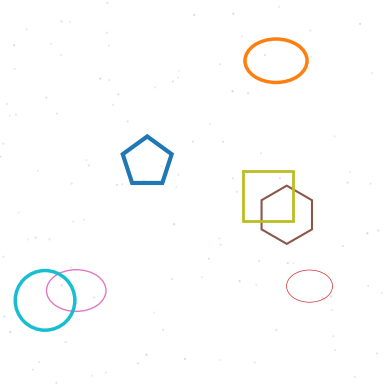[{"shape": "pentagon", "thickness": 3, "radius": 0.33, "center": [0.382, 0.579]}, {"shape": "oval", "thickness": 2.5, "radius": 0.4, "center": [0.717, 0.842]}, {"shape": "oval", "thickness": 0.5, "radius": 0.3, "center": [0.804, 0.257]}, {"shape": "hexagon", "thickness": 1.5, "radius": 0.38, "center": [0.745, 0.442]}, {"shape": "oval", "thickness": 1, "radius": 0.39, "center": [0.198, 0.245]}, {"shape": "square", "thickness": 2, "radius": 0.32, "center": [0.696, 0.491]}, {"shape": "circle", "thickness": 2.5, "radius": 0.39, "center": [0.117, 0.22]}]